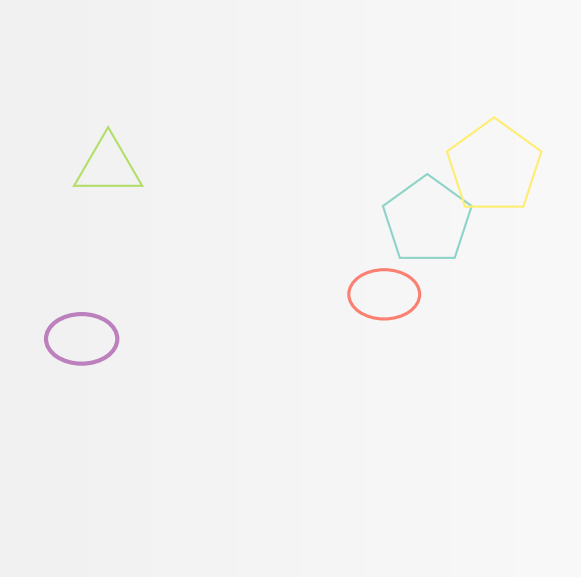[{"shape": "pentagon", "thickness": 1, "radius": 0.4, "center": [0.735, 0.618]}, {"shape": "oval", "thickness": 1.5, "radius": 0.3, "center": [0.661, 0.489]}, {"shape": "triangle", "thickness": 1, "radius": 0.34, "center": [0.186, 0.711]}, {"shape": "oval", "thickness": 2, "radius": 0.31, "center": [0.14, 0.412]}, {"shape": "pentagon", "thickness": 1, "radius": 0.43, "center": [0.85, 0.71]}]